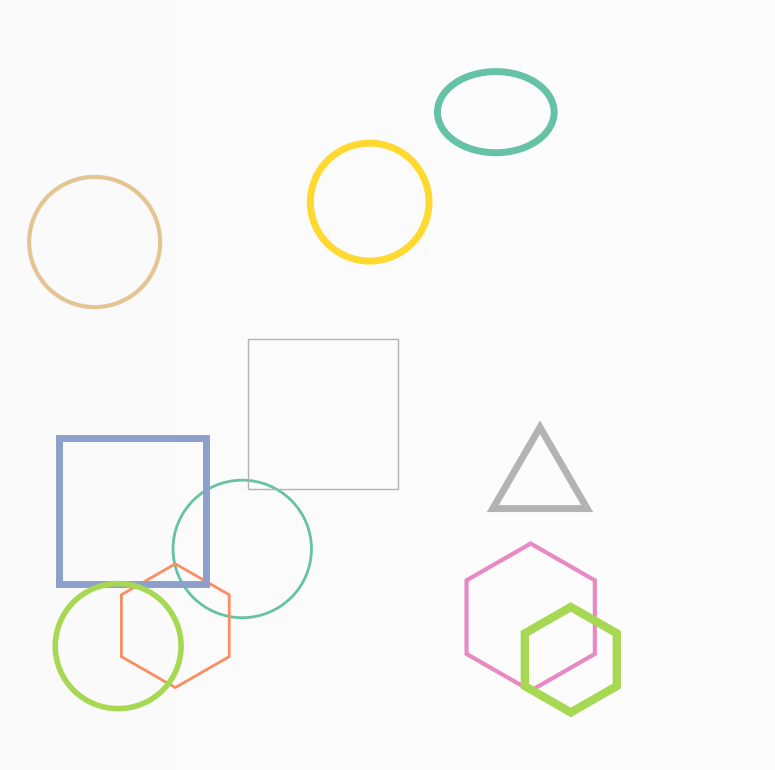[{"shape": "oval", "thickness": 2.5, "radius": 0.38, "center": [0.64, 0.854]}, {"shape": "circle", "thickness": 1, "radius": 0.45, "center": [0.313, 0.287]}, {"shape": "hexagon", "thickness": 1, "radius": 0.4, "center": [0.226, 0.187]}, {"shape": "square", "thickness": 2.5, "radius": 0.47, "center": [0.171, 0.337]}, {"shape": "hexagon", "thickness": 1.5, "radius": 0.48, "center": [0.685, 0.199]}, {"shape": "hexagon", "thickness": 3, "radius": 0.34, "center": [0.737, 0.143]}, {"shape": "circle", "thickness": 2, "radius": 0.41, "center": [0.152, 0.161]}, {"shape": "circle", "thickness": 2.5, "radius": 0.38, "center": [0.477, 0.738]}, {"shape": "circle", "thickness": 1.5, "radius": 0.42, "center": [0.122, 0.686]}, {"shape": "triangle", "thickness": 2.5, "radius": 0.35, "center": [0.697, 0.375]}, {"shape": "square", "thickness": 0.5, "radius": 0.49, "center": [0.417, 0.462]}]